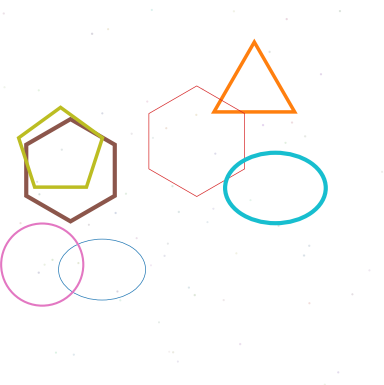[{"shape": "oval", "thickness": 0.5, "radius": 0.57, "center": [0.265, 0.3]}, {"shape": "triangle", "thickness": 2.5, "radius": 0.6, "center": [0.661, 0.77]}, {"shape": "hexagon", "thickness": 0.5, "radius": 0.72, "center": [0.511, 0.633]}, {"shape": "hexagon", "thickness": 3, "radius": 0.66, "center": [0.183, 0.558]}, {"shape": "circle", "thickness": 1.5, "radius": 0.53, "center": [0.11, 0.313]}, {"shape": "pentagon", "thickness": 2.5, "radius": 0.57, "center": [0.157, 0.607]}, {"shape": "oval", "thickness": 3, "radius": 0.65, "center": [0.715, 0.512]}]